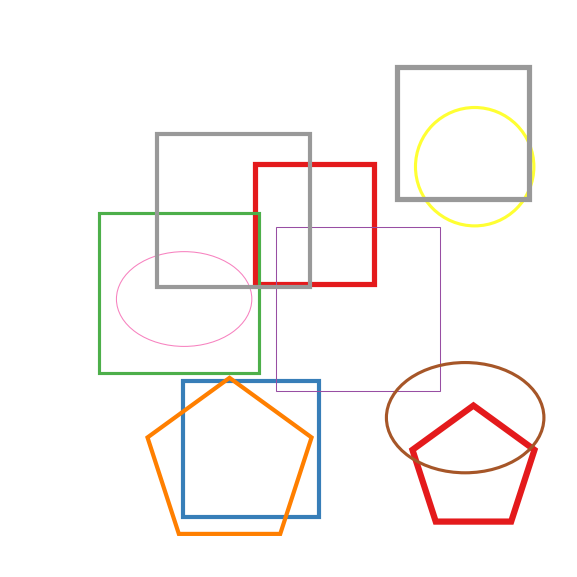[{"shape": "pentagon", "thickness": 3, "radius": 0.56, "center": [0.82, 0.186]}, {"shape": "square", "thickness": 2.5, "radius": 0.52, "center": [0.545, 0.611]}, {"shape": "square", "thickness": 2, "radius": 0.59, "center": [0.434, 0.221]}, {"shape": "square", "thickness": 1.5, "radius": 0.69, "center": [0.31, 0.492]}, {"shape": "square", "thickness": 0.5, "radius": 0.71, "center": [0.62, 0.464]}, {"shape": "pentagon", "thickness": 2, "radius": 0.75, "center": [0.397, 0.195]}, {"shape": "circle", "thickness": 1.5, "radius": 0.51, "center": [0.822, 0.71]}, {"shape": "oval", "thickness": 1.5, "radius": 0.68, "center": [0.805, 0.276]}, {"shape": "oval", "thickness": 0.5, "radius": 0.59, "center": [0.319, 0.481]}, {"shape": "square", "thickness": 2.5, "radius": 0.57, "center": [0.802, 0.769]}, {"shape": "square", "thickness": 2, "radius": 0.66, "center": [0.405, 0.634]}]